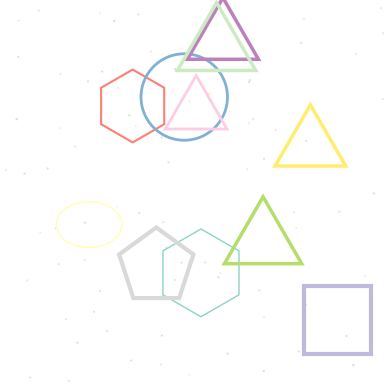[{"shape": "hexagon", "thickness": 1, "radius": 0.57, "center": [0.522, 0.291]}, {"shape": "oval", "thickness": 1, "radius": 0.42, "center": [0.231, 0.417]}, {"shape": "square", "thickness": 3, "radius": 0.44, "center": [0.876, 0.169]}, {"shape": "hexagon", "thickness": 1.5, "radius": 0.47, "center": [0.345, 0.725]}, {"shape": "circle", "thickness": 2, "radius": 0.56, "center": [0.479, 0.748]}, {"shape": "triangle", "thickness": 2.5, "radius": 0.58, "center": [0.683, 0.373]}, {"shape": "triangle", "thickness": 2, "radius": 0.46, "center": [0.509, 0.711]}, {"shape": "pentagon", "thickness": 3, "radius": 0.51, "center": [0.406, 0.308]}, {"shape": "triangle", "thickness": 2.5, "radius": 0.53, "center": [0.579, 0.899]}, {"shape": "triangle", "thickness": 2.5, "radius": 0.59, "center": [0.563, 0.876]}, {"shape": "triangle", "thickness": 2.5, "radius": 0.53, "center": [0.806, 0.622]}]